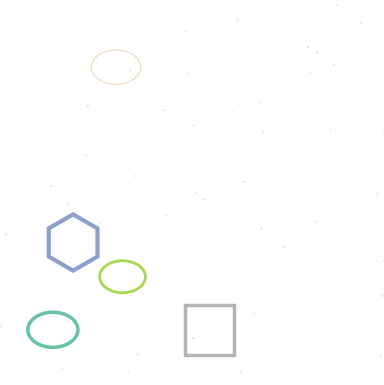[{"shape": "oval", "thickness": 2.5, "radius": 0.33, "center": [0.137, 0.143]}, {"shape": "hexagon", "thickness": 3, "radius": 0.37, "center": [0.19, 0.37]}, {"shape": "oval", "thickness": 2, "radius": 0.3, "center": [0.318, 0.281]}, {"shape": "oval", "thickness": 0.5, "radius": 0.32, "center": [0.301, 0.826]}, {"shape": "square", "thickness": 2.5, "radius": 0.32, "center": [0.544, 0.144]}]